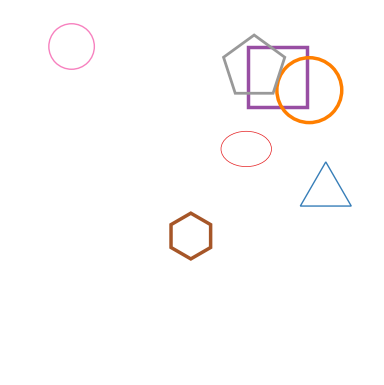[{"shape": "oval", "thickness": 0.5, "radius": 0.33, "center": [0.64, 0.613]}, {"shape": "triangle", "thickness": 1, "radius": 0.38, "center": [0.846, 0.503]}, {"shape": "square", "thickness": 2.5, "radius": 0.39, "center": [0.721, 0.8]}, {"shape": "circle", "thickness": 2.5, "radius": 0.42, "center": [0.803, 0.766]}, {"shape": "hexagon", "thickness": 2.5, "radius": 0.3, "center": [0.496, 0.387]}, {"shape": "circle", "thickness": 1, "radius": 0.3, "center": [0.186, 0.879]}, {"shape": "pentagon", "thickness": 2, "radius": 0.42, "center": [0.66, 0.825]}]